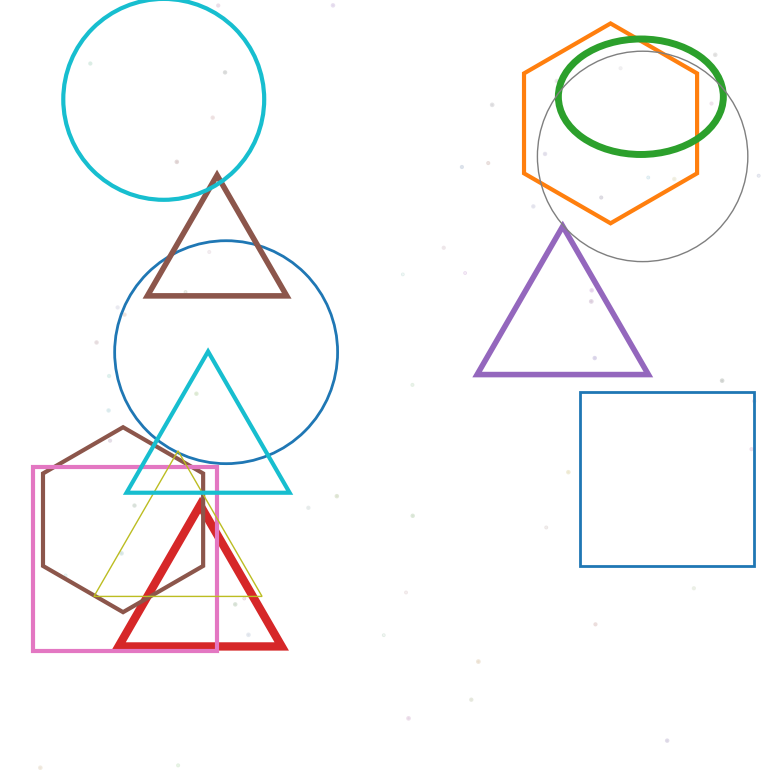[{"shape": "square", "thickness": 1, "radius": 0.57, "center": [0.866, 0.378]}, {"shape": "circle", "thickness": 1, "radius": 0.72, "center": [0.294, 0.543]}, {"shape": "hexagon", "thickness": 1.5, "radius": 0.65, "center": [0.793, 0.84]}, {"shape": "oval", "thickness": 2.5, "radius": 0.54, "center": [0.832, 0.874]}, {"shape": "triangle", "thickness": 3, "radius": 0.61, "center": [0.26, 0.222]}, {"shape": "triangle", "thickness": 2, "radius": 0.64, "center": [0.731, 0.578]}, {"shape": "triangle", "thickness": 2, "radius": 0.52, "center": [0.282, 0.668]}, {"shape": "hexagon", "thickness": 1.5, "radius": 0.6, "center": [0.16, 0.325]}, {"shape": "square", "thickness": 1.5, "radius": 0.6, "center": [0.162, 0.274]}, {"shape": "circle", "thickness": 0.5, "radius": 0.68, "center": [0.835, 0.797]}, {"shape": "triangle", "thickness": 0.5, "radius": 0.63, "center": [0.231, 0.288]}, {"shape": "triangle", "thickness": 1.5, "radius": 0.61, "center": [0.27, 0.421]}, {"shape": "circle", "thickness": 1.5, "radius": 0.65, "center": [0.213, 0.871]}]